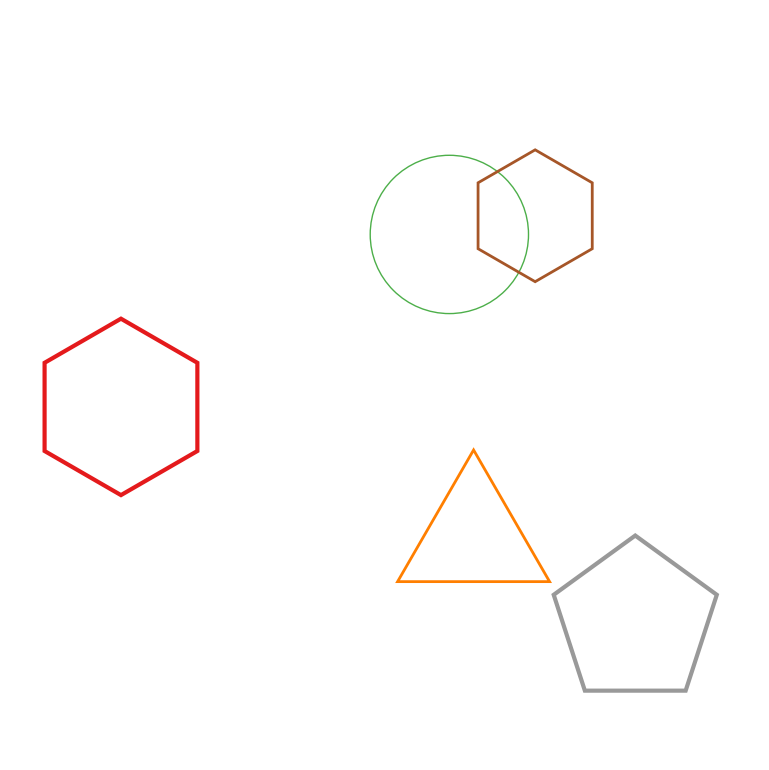[{"shape": "hexagon", "thickness": 1.5, "radius": 0.57, "center": [0.157, 0.472]}, {"shape": "circle", "thickness": 0.5, "radius": 0.51, "center": [0.584, 0.696]}, {"shape": "triangle", "thickness": 1, "radius": 0.57, "center": [0.615, 0.302]}, {"shape": "hexagon", "thickness": 1, "radius": 0.43, "center": [0.695, 0.72]}, {"shape": "pentagon", "thickness": 1.5, "radius": 0.56, "center": [0.825, 0.193]}]